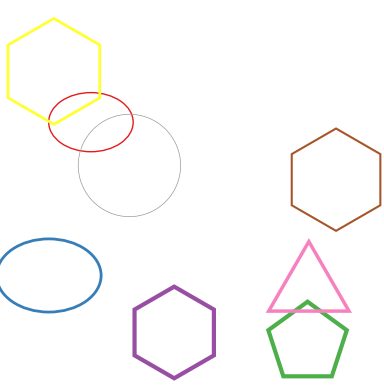[{"shape": "oval", "thickness": 1, "radius": 0.55, "center": [0.236, 0.683]}, {"shape": "oval", "thickness": 2, "radius": 0.68, "center": [0.127, 0.284]}, {"shape": "pentagon", "thickness": 3, "radius": 0.54, "center": [0.799, 0.109]}, {"shape": "hexagon", "thickness": 3, "radius": 0.59, "center": [0.453, 0.136]}, {"shape": "hexagon", "thickness": 2, "radius": 0.69, "center": [0.14, 0.815]}, {"shape": "hexagon", "thickness": 1.5, "radius": 0.66, "center": [0.873, 0.533]}, {"shape": "triangle", "thickness": 2.5, "radius": 0.6, "center": [0.802, 0.252]}, {"shape": "circle", "thickness": 0.5, "radius": 0.66, "center": [0.336, 0.57]}]